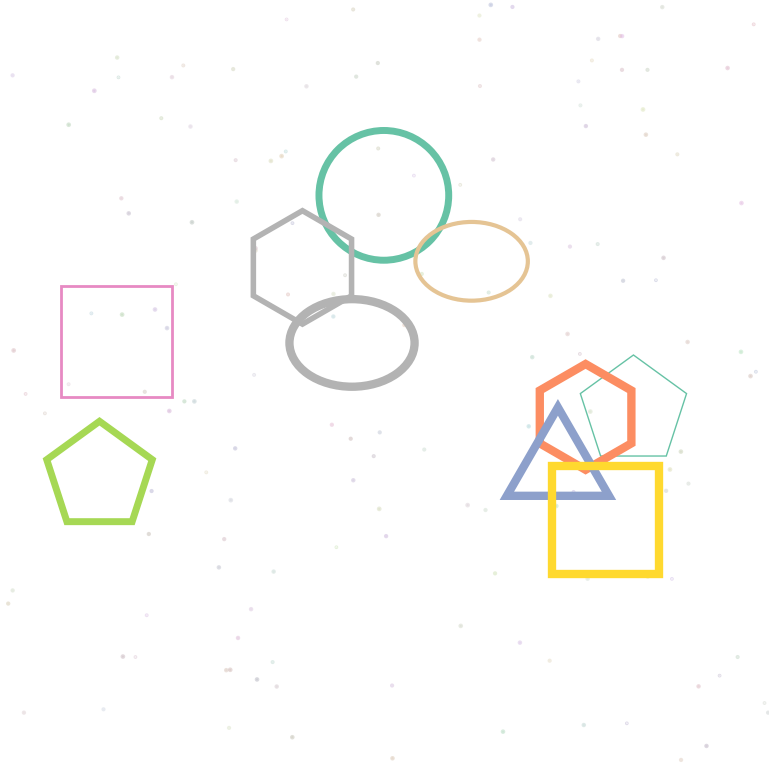[{"shape": "circle", "thickness": 2.5, "radius": 0.42, "center": [0.498, 0.746]}, {"shape": "pentagon", "thickness": 0.5, "radius": 0.36, "center": [0.823, 0.466]}, {"shape": "hexagon", "thickness": 3, "radius": 0.34, "center": [0.761, 0.459]}, {"shape": "triangle", "thickness": 3, "radius": 0.38, "center": [0.725, 0.394]}, {"shape": "square", "thickness": 1, "radius": 0.36, "center": [0.152, 0.556]}, {"shape": "pentagon", "thickness": 2.5, "radius": 0.36, "center": [0.129, 0.381]}, {"shape": "square", "thickness": 3, "radius": 0.35, "center": [0.786, 0.325]}, {"shape": "oval", "thickness": 1.5, "radius": 0.37, "center": [0.612, 0.661]}, {"shape": "oval", "thickness": 3, "radius": 0.41, "center": [0.457, 0.555]}, {"shape": "hexagon", "thickness": 2, "radius": 0.37, "center": [0.393, 0.653]}]